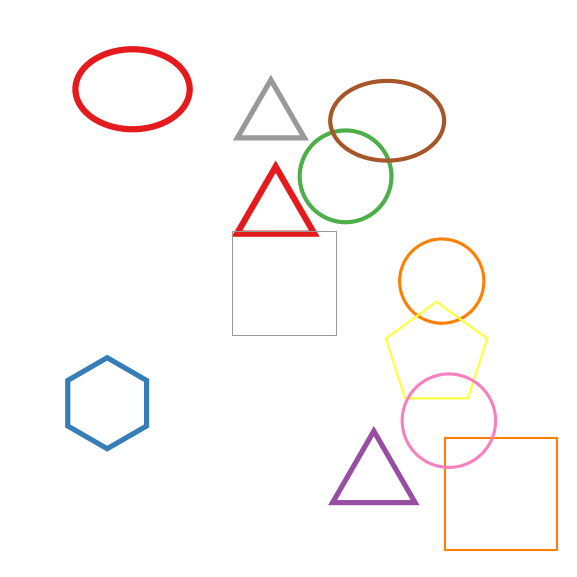[{"shape": "triangle", "thickness": 3, "radius": 0.39, "center": [0.477, 0.633]}, {"shape": "oval", "thickness": 3, "radius": 0.49, "center": [0.23, 0.845]}, {"shape": "hexagon", "thickness": 2.5, "radius": 0.39, "center": [0.186, 0.301]}, {"shape": "circle", "thickness": 2, "radius": 0.4, "center": [0.598, 0.694]}, {"shape": "triangle", "thickness": 2.5, "radius": 0.41, "center": [0.647, 0.17]}, {"shape": "square", "thickness": 1, "radius": 0.48, "center": [0.867, 0.143]}, {"shape": "circle", "thickness": 1.5, "radius": 0.36, "center": [0.765, 0.512]}, {"shape": "pentagon", "thickness": 1, "radius": 0.46, "center": [0.756, 0.384]}, {"shape": "oval", "thickness": 2, "radius": 0.49, "center": [0.67, 0.79]}, {"shape": "circle", "thickness": 1.5, "radius": 0.4, "center": [0.777, 0.271]}, {"shape": "triangle", "thickness": 2.5, "radius": 0.34, "center": [0.469, 0.794]}, {"shape": "square", "thickness": 0.5, "radius": 0.45, "center": [0.492, 0.509]}]